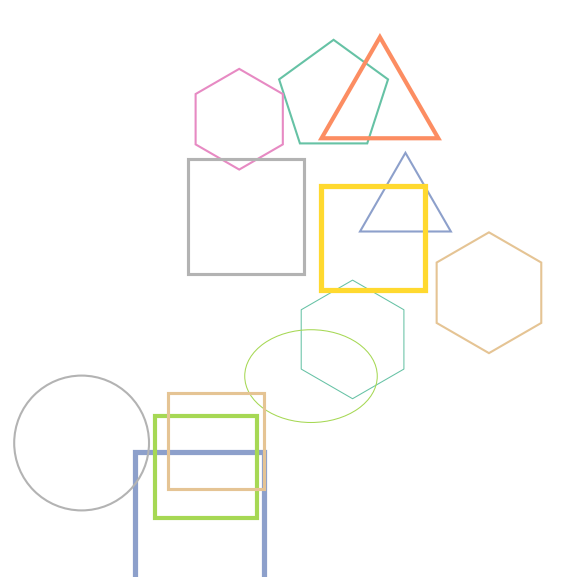[{"shape": "hexagon", "thickness": 0.5, "radius": 0.51, "center": [0.61, 0.411]}, {"shape": "pentagon", "thickness": 1, "radius": 0.5, "center": [0.578, 0.831]}, {"shape": "triangle", "thickness": 2, "radius": 0.58, "center": [0.658, 0.818]}, {"shape": "triangle", "thickness": 1, "radius": 0.45, "center": [0.702, 0.644]}, {"shape": "square", "thickness": 2.5, "radius": 0.56, "center": [0.346, 0.105]}, {"shape": "hexagon", "thickness": 1, "radius": 0.44, "center": [0.414, 0.793]}, {"shape": "oval", "thickness": 0.5, "radius": 0.57, "center": [0.539, 0.348]}, {"shape": "square", "thickness": 2, "radius": 0.44, "center": [0.356, 0.19]}, {"shape": "square", "thickness": 2.5, "radius": 0.45, "center": [0.646, 0.587]}, {"shape": "square", "thickness": 1.5, "radius": 0.41, "center": [0.375, 0.236]}, {"shape": "hexagon", "thickness": 1, "radius": 0.52, "center": [0.847, 0.492]}, {"shape": "square", "thickness": 1.5, "radius": 0.5, "center": [0.426, 0.624]}, {"shape": "circle", "thickness": 1, "radius": 0.58, "center": [0.141, 0.232]}]